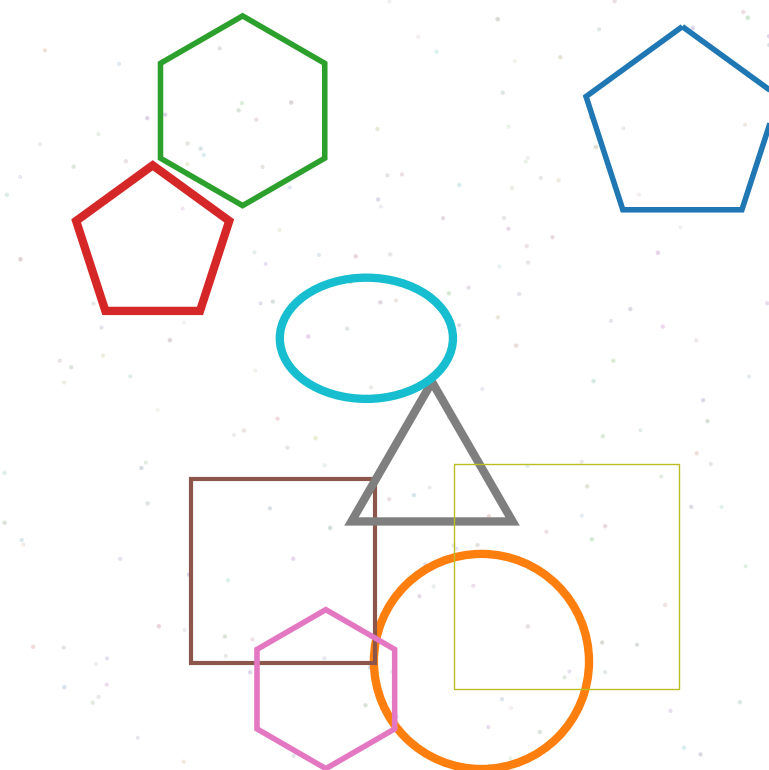[{"shape": "pentagon", "thickness": 2, "radius": 0.66, "center": [0.886, 0.834]}, {"shape": "circle", "thickness": 3, "radius": 0.7, "center": [0.625, 0.141]}, {"shape": "hexagon", "thickness": 2, "radius": 0.62, "center": [0.315, 0.856]}, {"shape": "pentagon", "thickness": 3, "radius": 0.52, "center": [0.198, 0.681]}, {"shape": "square", "thickness": 1.5, "radius": 0.6, "center": [0.368, 0.259]}, {"shape": "hexagon", "thickness": 2, "radius": 0.52, "center": [0.423, 0.105]}, {"shape": "triangle", "thickness": 3, "radius": 0.6, "center": [0.561, 0.383]}, {"shape": "square", "thickness": 0.5, "radius": 0.73, "center": [0.736, 0.251]}, {"shape": "oval", "thickness": 3, "radius": 0.56, "center": [0.476, 0.561]}]